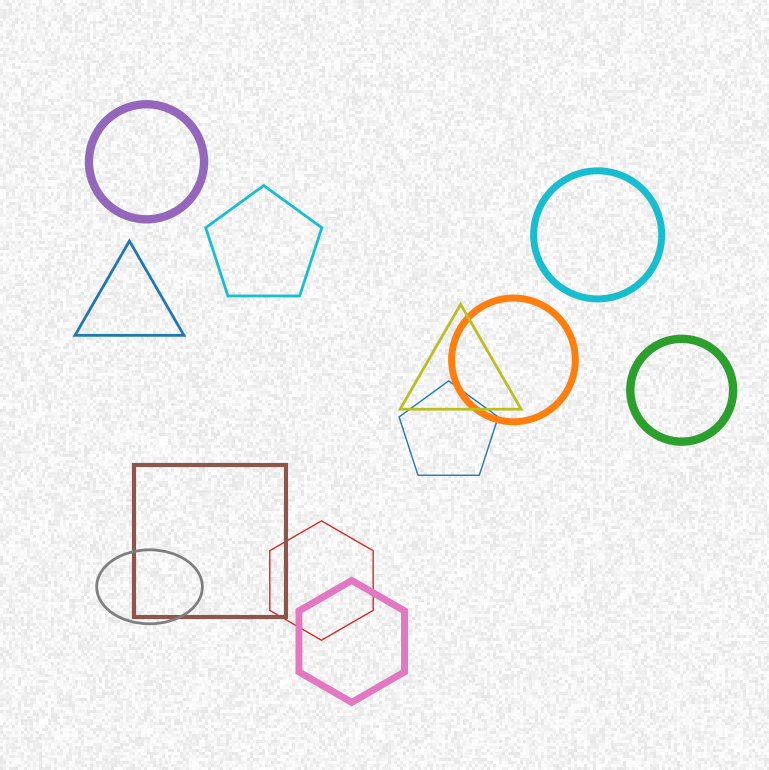[{"shape": "triangle", "thickness": 1, "radius": 0.41, "center": [0.168, 0.605]}, {"shape": "pentagon", "thickness": 0.5, "radius": 0.34, "center": [0.583, 0.438]}, {"shape": "circle", "thickness": 2.5, "radius": 0.4, "center": [0.667, 0.533]}, {"shape": "circle", "thickness": 3, "radius": 0.33, "center": [0.885, 0.493]}, {"shape": "hexagon", "thickness": 0.5, "radius": 0.39, "center": [0.418, 0.246]}, {"shape": "circle", "thickness": 3, "radius": 0.37, "center": [0.19, 0.79]}, {"shape": "square", "thickness": 1.5, "radius": 0.49, "center": [0.273, 0.297]}, {"shape": "hexagon", "thickness": 2.5, "radius": 0.4, "center": [0.457, 0.167]}, {"shape": "oval", "thickness": 1, "radius": 0.34, "center": [0.194, 0.238]}, {"shape": "triangle", "thickness": 1, "radius": 0.45, "center": [0.598, 0.514]}, {"shape": "pentagon", "thickness": 1, "radius": 0.4, "center": [0.343, 0.68]}, {"shape": "circle", "thickness": 2.5, "radius": 0.42, "center": [0.776, 0.695]}]